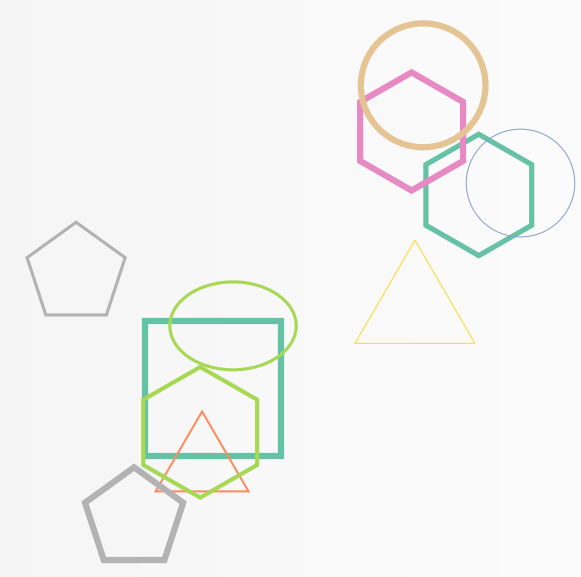[{"shape": "hexagon", "thickness": 2.5, "radius": 0.53, "center": [0.824, 0.662]}, {"shape": "square", "thickness": 3, "radius": 0.58, "center": [0.367, 0.327]}, {"shape": "triangle", "thickness": 1, "radius": 0.46, "center": [0.348, 0.194]}, {"shape": "circle", "thickness": 0.5, "radius": 0.47, "center": [0.895, 0.682]}, {"shape": "hexagon", "thickness": 3, "radius": 0.51, "center": [0.708, 0.772]}, {"shape": "hexagon", "thickness": 2, "radius": 0.57, "center": [0.344, 0.251]}, {"shape": "oval", "thickness": 1.5, "radius": 0.54, "center": [0.401, 0.435]}, {"shape": "triangle", "thickness": 0.5, "radius": 0.6, "center": [0.714, 0.464]}, {"shape": "circle", "thickness": 3, "radius": 0.54, "center": [0.728, 0.851]}, {"shape": "pentagon", "thickness": 1.5, "radius": 0.44, "center": [0.131, 0.526]}, {"shape": "pentagon", "thickness": 3, "radius": 0.44, "center": [0.231, 0.101]}]